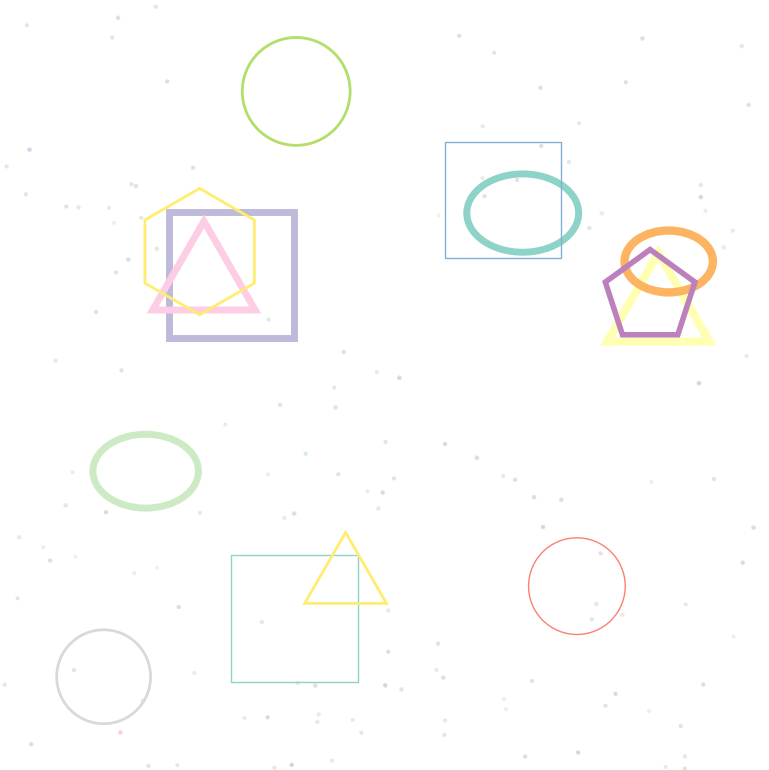[{"shape": "oval", "thickness": 2.5, "radius": 0.36, "center": [0.679, 0.723]}, {"shape": "square", "thickness": 0.5, "radius": 0.41, "center": [0.382, 0.197]}, {"shape": "triangle", "thickness": 3, "radius": 0.38, "center": [0.855, 0.595]}, {"shape": "square", "thickness": 2.5, "radius": 0.41, "center": [0.3, 0.643]}, {"shape": "circle", "thickness": 0.5, "radius": 0.31, "center": [0.749, 0.239]}, {"shape": "square", "thickness": 0.5, "radius": 0.38, "center": [0.653, 0.741]}, {"shape": "oval", "thickness": 3, "radius": 0.29, "center": [0.868, 0.66]}, {"shape": "circle", "thickness": 1, "radius": 0.35, "center": [0.385, 0.881]}, {"shape": "triangle", "thickness": 2.5, "radius": 0.38, "center": [0.265, 0.636]}, {"shape": "circle", "thickness": 1, "radius": 0.3, "center": [0.135, 0.121]}, {"shape": "pentagon", "thickness": 2, "radius": 0.31, "center": [0.844, 0.615]}, {"shape": "oval", "thickness": 2.5, "radius": 0.34, "center": [0.189, 0.388]}, {"shape": "hexagon", "thickness": 1, "radius": 0.41, "center": [0.259, 0.673]}, {"shape": "triangle", "thickness": 1, "radius": 0.31, "center": [0.449, 0.247]}]